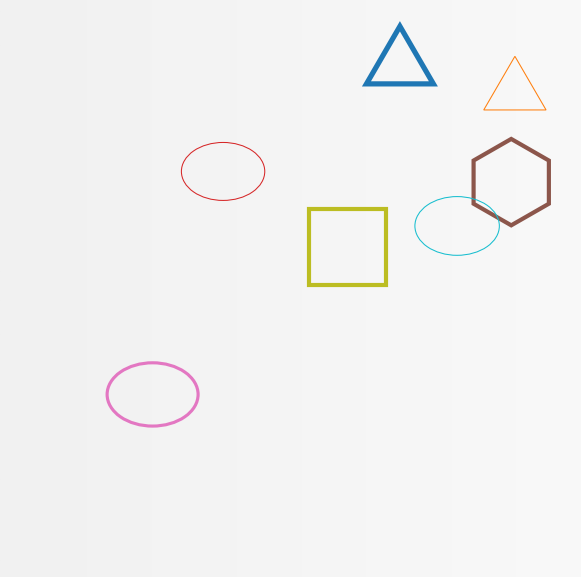[{"shape": "triangle", "thickness": 2.5, "radius": 0.33, "center": [0.688, 0.887]}, {"shape": "triangle", "thickness": 0.5, "radius": 0.31, "center": [0.886, 0.84]}, {"shape": "oval", "thickness": 0.5, "radius": 0.36, "center": [0.384, 0.702]}, {"shape": "hexagon", "thickness": 2, "radius": 0.37, "center": [0.88, 0.684]}, {"shape": "oval", "thickness": 1.5, "radius": 0.39, "center": [0.263, 0.316]}, {"shape": "square", "thickness": 2, "radius": 0.33, "center": [0.598, 0.572]}, {"shape": "oval", "thickness": 0.5, "radius": 0.36, "center": [0.786, 0.608]}]